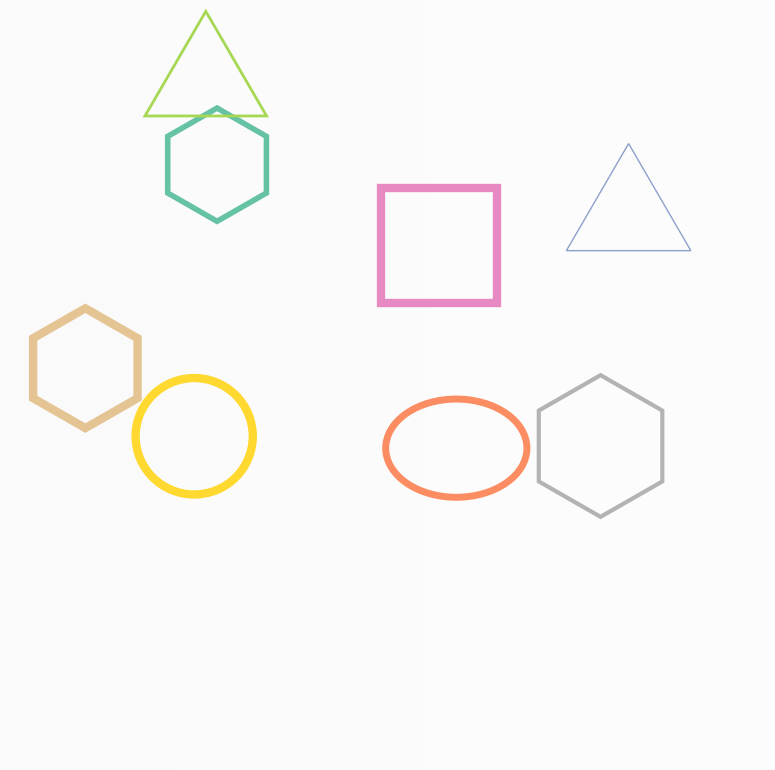[{"shape": "hexagon", "thickness": 2, "radius": 0.37, "center": [0.28, 0.786]}, {"shape": "oval", "thickness": 2.5, "radius": 0.46, "center": [0.589, 0.418]}, {"shape": "triangle", "thickness": 0.5, "radius": 0.46, "center": [0.811, 0.721]}, {"shape": "square", "thickness": 3, "radius": 0.37, "center": [0.567, 0.681]}, {"shape": "triangle", "thickness": 1, "radius": 0.45, "center": [0.266, 0.895]}, {"shape": "circle", "thickness": 3, "radius": 0.38, "center": [0.251, 0.433]}, {"shape": "hexagon", "thickness": 3, "radius": 0.39, "center": [0.11, 0.522]}, {"shape": "hexagon", "thickness": 1.5, "radius": 0.46, "center": [0.775, 0.421]}]